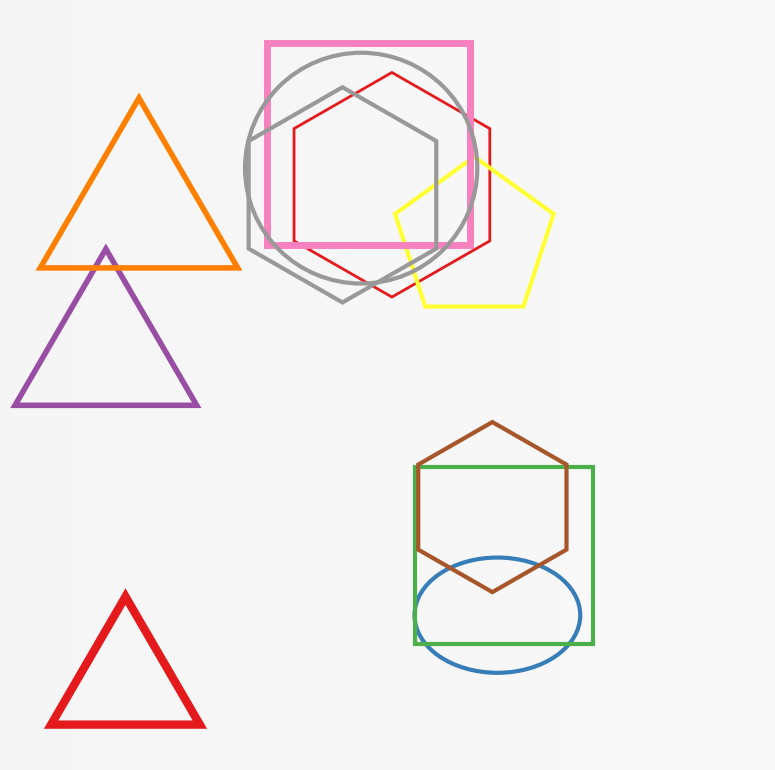[{"shape": "triangle", "thickness": 3, "radius": 0.55, "center": [0.162, 0.114]}, {"shape": "hexagon", "thickness": 1, "radius": 0.73, "center": [0.506, 0.76]}, {"shape": "oval", "thickness": 1.5, "radius": 0.53, "center": [0.642, 0.201]}, {"shape": "square", "thickness": 1.5, "radius": 0.58, "center": [0.65, 0.279]}, {"shape": "triangle", "thickness": 2, "radius": 0.68, "center": [0.137, 0.541]}, {"shape": "triangle", "thickness": 2, "radius": 0.74, "center": [0.179, 0.726]}, {"shape": "pentagon", "thickness": 1.5, "radius": 0.54, "center": [0.612, 0.689]}, {"shape": "hexagon", "thickness": 1.5, "radius": 0.55, "center": [0.635, 0.341]}, {"shape": "square", "thickness": 2.5, "radius": 0.65, "center": [0.475, 0.813]}, {"shape": "circle", "thickness": 1.5, "radius": 0.75, "center": [0.466, 0.782]}, {"shape": "hexagon", "thickness": 1.5, "radius": 0.7, "center": [0.442, 0.747]}]